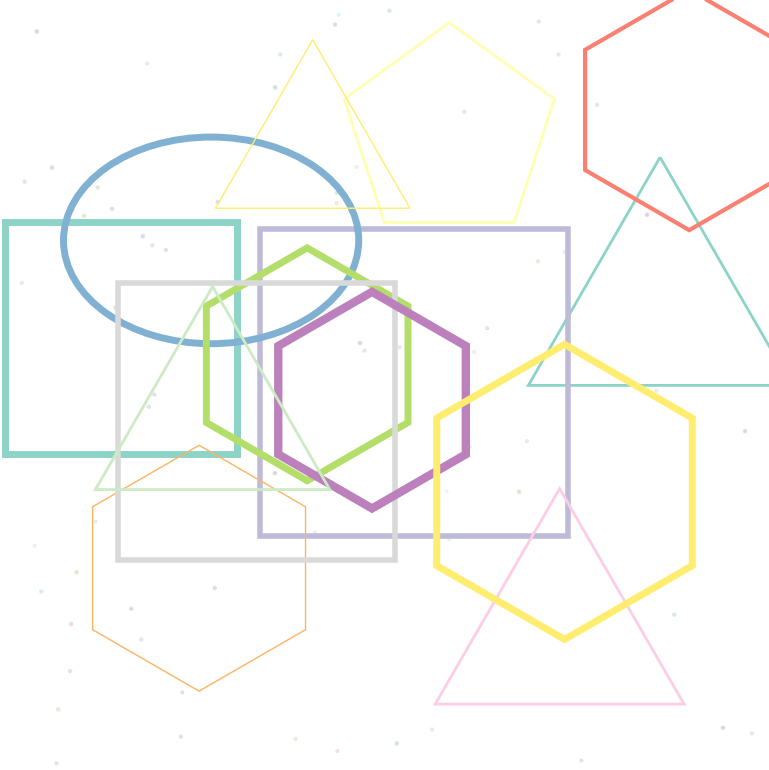[{"shape": "square", "thickness": 2.5, "radius": 0.75, "center": [0.157, 0.561]}, {"shape": "triangle", "thickness": 1, "radius": 0.99, "center": [0.857, 0.598]}, {"shape": "pentagon", "thickness": 1, "radius": 0.72, "center": [0.583, 0.827]}, {"shape": "square", "thickness": 2, "radius": 1.0, "center": [0.538, 0.503]}, {"shape": "hexagon", "thickness": 1.5, "radius": 0.78, "center": [0.895, 0.857]}, {"shape": "oval", "thickness": 2.5, "radius": 0.96, "center": [0.274, 0.688]}, {"shape": "hexagon", "thickness": 0.5, "radius": 0.8, "center": [0.259, 0.262]}, {"shape": "hexagon", "thickness": 2.5, "radius": 0.76, "center": [0.399, 0.527]}, {"shape": "triangle", "thickness": 1, "radius": 0.93, "center": [0.727, 0.179]}, {"shape": "square", "thickness": 2, "radius": 0.9, "center": [0.333, 0.452]}, {"shape": "hexagon", "thickness": 3, "radius": 0.7, "center": [0.483, 0.48]}, {"shape": "triangle", "thickness": 1, "radius": 0.88, "center": [0.276, 0.452]}, {"shape": "hexagon", "thickness": 2.5, "radius": 0.96, "center": [0.733, 0.361]}, {"shape": "triangle", "thickness": 0.5, "radius": 0.73, "center": [0.406, 0.802]}]